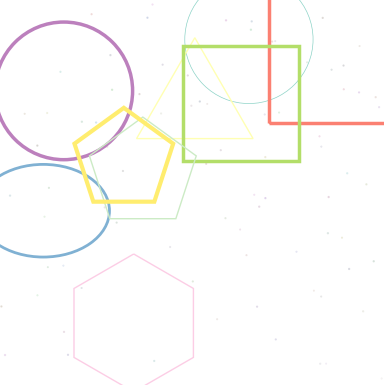[{"shape": "circle", "thickness": 0.5, "radius": 0.83, "center": [0.647, 0.898]}, {"shape": "triangle", "thickness": 1, "radius": 0.87, "center": [0.506, 0.727]}, {"shape": "square", "thickness": 2.5, "radius": 0.82, "center": [0.862, 0.844]}, {"shape": "oval", "thickness": 2, "radius": 0.86, "center": [0.112, 0.453]}, {"shape": "square", "thickness": 2.5, "radius": 0.75, "center": [0.626, 0.732]}, {"shape": "hexagon", "thickness": 1, "radius": 0.9, "center": [0.347, 0.161]}, {"shape": "circle", "thickness": 2.5, "radius": 0.89, "center": [0.166, 0.764]}, {"shape": "pentagon", "thickness": 1, "radius": 0.73, "center": [0.371, 0.55]}, {"shape": "pentagon", "thickness": 3, "radius": 0.67, "center": [0.322, 0.585]}]